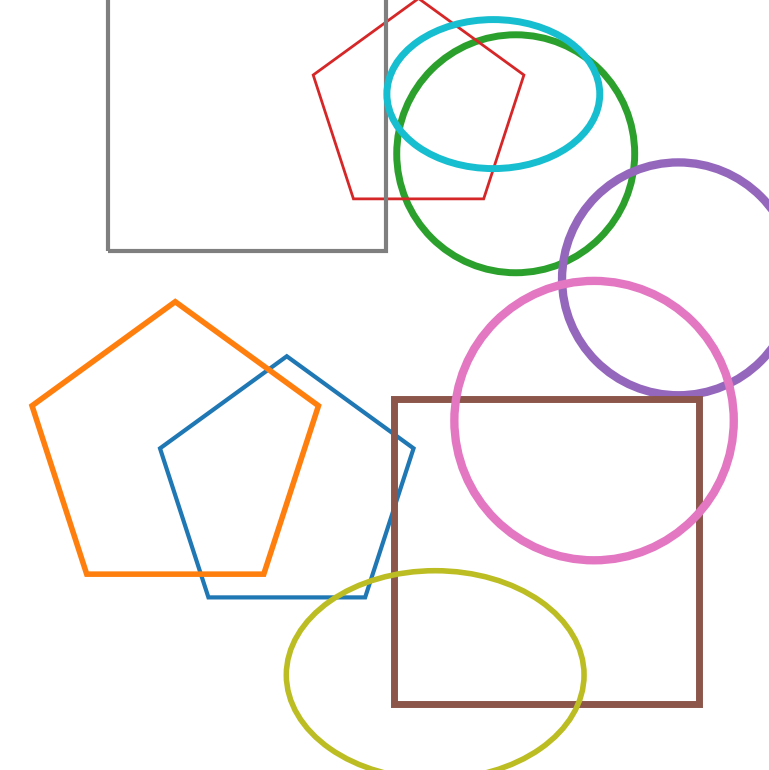[{"shape": "pentagon", "thickness": 1.5, "radius": 0.87, "center": [0.372, 0.364]}, {"shape": "pentagon", "thickness": 2, "radius": 0.98, "center": [0.228, 0.413]}, {"shape": "circle", "thickness": 2.5, "radius": 0.77, "center": [0.67, 0.8]}, {"shape": "pentagon", "thickness": 1, "radius": 0.72, "center": [0.544, 0.858]}, {"shape": "circle", "thickness": 3, "radius": 0.76, "center": [0.881, 0.638]}, {"shape": "square", "thickness": 2.5, "radius": 0.99, "center": [0.71, 0.283]}, {"shape": "circle", "thickness": 3, "radius": 0.91, "center": [0.772, 0.454]}, {"shape": "square", "thickness": 1.5, "radius": 0.9, "center": [0.321, 0.854]}, {"shape": "oval", "thickness": 2, "radius": 0.97, "center": [0.565, 0.123]}, {"shape": "oval", "thickness": 2.5, "radius": 0.69, "center": [0.641, 0.878]}]